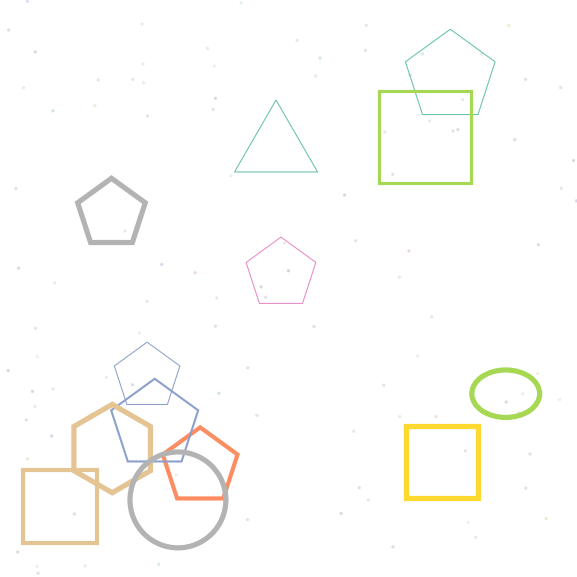[{"shape": "triangle", "thickness": 0.5, "radius": 0.42, "center": [0.478, 0.743]}, {"shape": "pentagon", "thickness": 0.5, "radius": 0.41, "center": [0.78, 0.867]}, {"shape": "pentagon", "thickness": 2, "radius": 0.34, "center": [0.347, 0.191]}, {"shape": "pentagon", "thickness": 1, "radius": 0.4, "center": [0.268, 0.264]}, {"shape": "pentagon", "thickness": 0.5, "radius": 0.3, "center": [0.255, 0.347]}, {"shape": "pentagon", "thickness": 0.5, "radius": 0.32, "center": [0.487, 0.525]}, {"shape": "oval", "thickness": 2.5, "radius": 0.29, "center": [0.876, 0.317]}, {"shape": "square", "thickness": 1.5, "radius": 0.4, "center": [0.737, 0.762]}, {"shape": "square", "thickness": 2.5, "radius": 0.31, "center": [0.765, 0.199]}, {"shape": "square", "thickness": 2, "radius": 0.32, "center": [0.104, 0.122]}, {"shape": "hexagon", "thickness": 2.5, "radius": 0.38, "center": [0.194, 0.222]}, {"shape": "pentagon", "thickness": 2.5, "radius": 0.31, "center": [0.193, 0.629]}, {"shape": "circle", "thickness": 2.5, "radius": 0.41, "center": [0.308, 0.133]}]